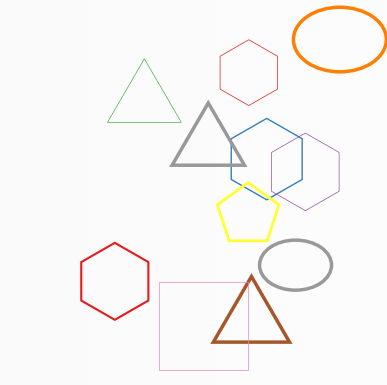[{"shape": "hexagon", "thickness": 1.5, "radius": 0.5, "center": [0.296, 0.269]}, {"shape": "hexagon", "thickness": 0.5, "radius": 0.43, "center": [0.642, 0.811]}, {"shape": "hexagon", "thickness": 1, "radius": 0.53, "center": [0.688, 0.587]}, {"shape": "triangle", "thickness": 0.5, "radius": 0.55, "center": [0.373, 0.737]}, {"shape": "hexagon", "thickness": 0.5, "radius": 0.5, "center": [0.788, 0.554]}, {"shape": "oval", "thickness": 2.5, "radius": 0.6, "center": [0.877, 0.897]}, {"shape": "pentagon", "thickness": 2, "radius": 0.42, "center": [0.64, 0.442]}, {"shape": "triangle", "thickness": 2.5, "radius": 0.57, "center": [0.649, 0.168]}, {"shape": "square", "thickness": 0.5, "radius": 0.57, "center": [0.525, 0.154]}, {"shape": "triangle", "thickness": 2.5, "radius": 0.54, "center": [0.538, 0.625]}, {"shape": "oval", "thickness": 2.5, "radius": 0.46, "center": [0.763, 0.311]}]